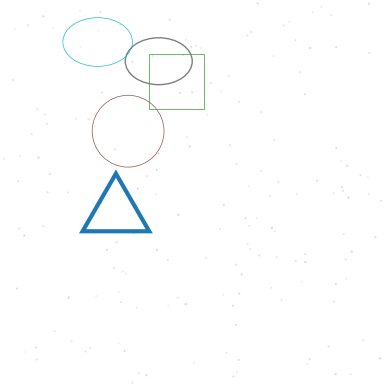[{"shape": "triangle", "thickness": 3, "radius": 0.5, "center": [0.301, 0.449]}, {"shape": "square", "thickness": 0.5, "radius": 0.36, "center": [0.458, 0.788]}, {"shape": "circle", "thickness": 0.5, "radius": 0.47, "center": [0.333, 0.659]}, {"shape": "oval", "thickness": 1, "radius": 0.43, "center": [0.412, 0.841]}, {"shape": "oval", "thickness": 0.5, "radius": 0.45, "center": [0.254, 0.891]}]